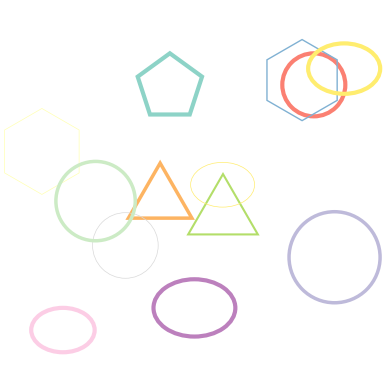[{"shape": "pentagon", "thickness": 3, "radius": 0.44, "center": [0.441, 0.774]}, {"shape": "hexagon", "thickness": 0.5, "radius": 0.56, "center": [0.109, 0.607]}, {"shape": "circle", "thickness": 2.5, "radius": 0.59, "center": [0.869, 0.332]}, {"shape": "circle", "thickness": 3, "radius": 0.41, "center": [0.815, 0.78]}, {"shape": "hexagon", "thickness": 1, "radius": 0.53, "center": [0.785, 0.792]}, {"shape": "triangle", "thickness": 2.5, "radius": 0.48, "center": [0.416, 0.481]}, {"shape": "triangle", "thickness": 1.5, "radius": 0.52, "center": [0.579, 0.443]}, {"shape": "oval", "thickness": 3, "radius": 0.41, "center": [0.163, 0.143]}, {"shape": "circle", "thickness": 0.5, "radius": 0.43, "center": [0.326, 0.362]}, {"shape": "oval", "thickness": 3, "radius": 0.53, "center": [0.505, 0.2]}, {"shape": "circle", "thickness": 2.5, "radius": 0.52, "center": [0.248, 0.478]}, {"shape": "oval", "thickness": 0.5, "radius": 0.42, "center": [0.578, 0.52]}, {"shape": "oval", "thickness": 3, "radius": 0.47, "center": [0.894, 0.822]}]